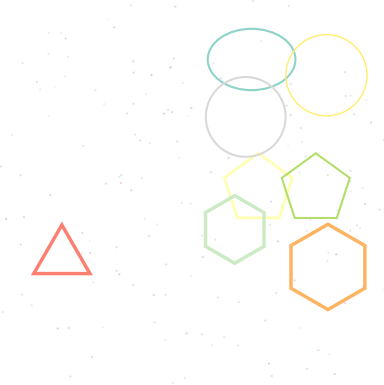[{"shape": "oval", "thickness": 1.5, "radius": 0.57, "center": [0.653, 0.846]}, {"shape": "pentagon", "thickness": 2, "radius": 0.46, "center": [0.671, 0.509]}, {"shape": "triangle", "thickness": 2.5, "radius": 0.42, "center": [0.161, 0.331]}, {"shape": "hexagon", "thickness": 2.5, "radius": 0.55, "center": [0.852, 0.307]}, {"shape": "pentagon", "thickness": 1.5, "radius": 0.46, "center": [0.82, 0.509]}, {"shape": "circle", "thickness": 1.5, "radius": 0.52, "center": [0.638, 0.696]}, {"shape": "hexagon", "thickness": 2.5, "radius": 0.44, "center": [0.61, 0.404]}, {"shape": "circle", "thickness": 1, "radius": 0.53, "center": [0.848, 0.805]}]